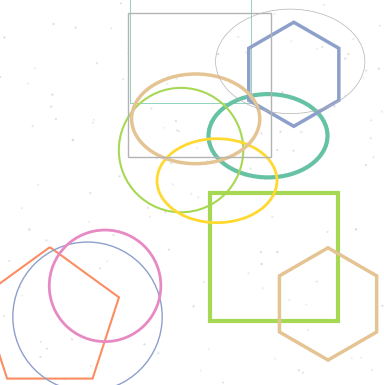[{"shape": "oval", "thickness": 3, "radius": 0.77, "center": [0.696, 0.647]}, {"shape": "square", "thickness": 0.5, "radius": 0.79, "center": [0.494, 0.89]}, {"shape": "pentagon", "thickness": 1.5, "radius": 0.94, "center": [0.129, 0.169]}, {"shape": "circle", "thickness": 1, "radius": 0.97, "center": [0.227, 0.177]}, {"shape": "hexagon", "thickness": 2.5, "radius": 0.68, "center": [0.763, 0.807]}, {"shape": "circle", "thickness": 2, "radius": 0.72, "center": [0.273, 0.258]}, {"shape": "square", "thickness": 3, "radius": 0.83, "center": [0.712, 0.332]}, {"shape": "circle", "thickness": 1.5, "radius": 0.81, "center": [0.47, 0.61]}, {"shape": "oval", "thickness": 2, "radius": 0.78, "center": [0.564, 0.531]}, {"shape": "oval", "thickness": 2.5, "radius": 0.83, "center": [0.508, 0.691]}, {"shape": "hexagon", "thickness": 2.5, "radius": 0.73, "center": [0.852, 0.211]}, {"shape": "square", "thickness": 1, "radius": 0.93, "center": [0.518, 0.78]}, {"shape": "oval", "thickness": 0.5, "radius": 0.97, "center": [0.754, 0.841]}]